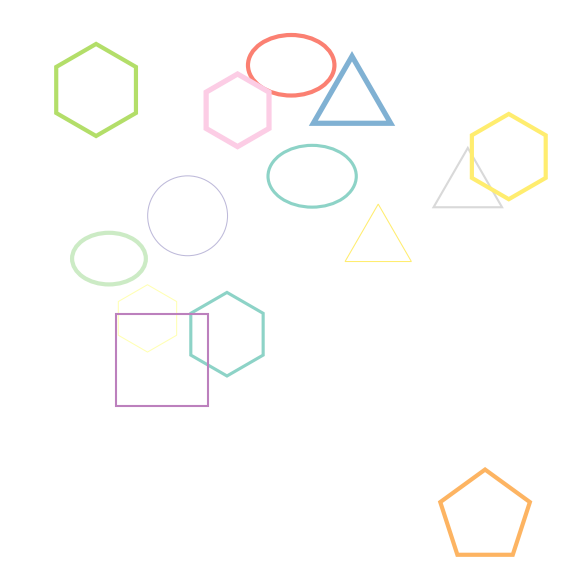[{"shape": "hexagon", "thickness": 1.5, "radius": 0.36, "center": [0.393, 0.42]}, {"shape": "oval", "thickness": 1.5, "radius": 0.38, "center": [0.541, 0.694]}, {"shape": "hexagon", "thickness": 0.5, "radius": 0.29, "center": [0.255, 0.448]}, {"shape": "circle", "thickness": 0.5, "radius": 0.35, "center": [0.325, 0.625]}, {"shape": "oval", "thickness": 2, "radius": 0.37, "center": [0.504, 0.886]}, {"shape": "triangle", "thickness": 2.5, "radius": 0.39, "center": [0.61, 0.824]}, {"shape": "pentagon", "thickness": 2, "radius": 0.41, "center": [0.84, 0.104]}, {"shape": "hexagon", "thickness": 2, "radius": 0.4, "center": [0.166, 0.843]}, {"shape": "hexagon", "thickness": 2.5, "radius": 0.31, "center": [0.411, 0.808]}, {"shape": "triangle", "thickness": 1, "radius": 0.34, "center": [0.81, 0.674]}, {"shape": "square", "thickness": 1, "radius": 0.4, "center": [0.28, 0.376]}, {"shape": "oval", "thickness": 2, "radius": 0.32, "center": [0.189, 0.551]}, {"shape": "hexagon", "thickness": 2, "radius": 0.37, "center": [0.881, 0.728]}, {"shape": "triangle", "thickness": 0.5, "radius": 0.33, "center": [0.655, 0.579]}]